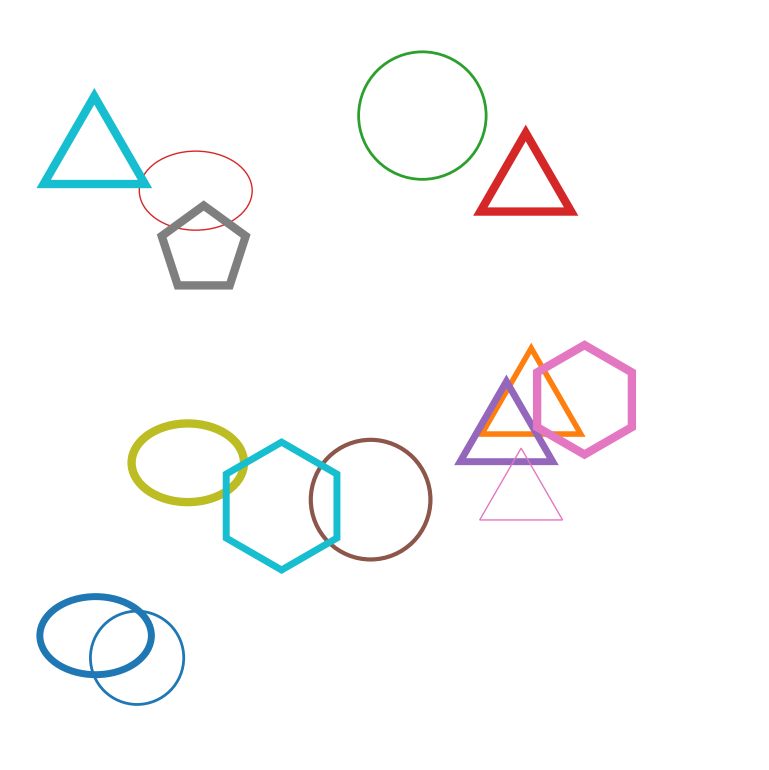[{"shape": "circle", "thickness": 1, "radius": 0.3, "center": [0.178, 0.146]}, {"shape": "oval", "thickness": 2.5, "radius": 0.36, "center": [0.124, 0.174]}, {"shape": "triangle", "thickness": 2, "radius": 0.37, "center": [0.69, 0.473]}, {"shape": "circle", "thickness": 1, "radius": 0.41, "center": [0.549, 0.85]}, {"shape": "oval", "thickness": 0.5, "radius": 0.37, "center": [0.254, 0.752]}, {"shape": "triangle", "thickness": 3, "radius": 0.34, "center": [0.683, 0.759]}, {"shape": "triangle", "thickness": 2.5, "radius": 0.35, "center": [0.658, 0.435]}, {"shape": "circle", "thickness": 1.5, "radius": 0.39, "center": [0.481, 0.351]}, {"shape": "hexagon", "thickness": 3, "radius": 0.36, "center": [0.759, 0.481]}, {"shape": "triangle", "thickness": 0.5, "radius": 0.31, "center": [0.677, 0.356]}, {"shape": "pentagon", "thickness": 3, "radius": 0.29, "center": [0.265, 0.676]}, {"shape": "oval", "thickness": 3, "radius": 0.36, "center": [0.244, 0.399]}, {"shape": "hexagon", "thickness": 2.5, "radius": 0.42, "center": [0.366, 0.343]}, {"shape": "triangle", "thickness": 3, "radius": 0.38, "center": [0.122, 0.799]}]